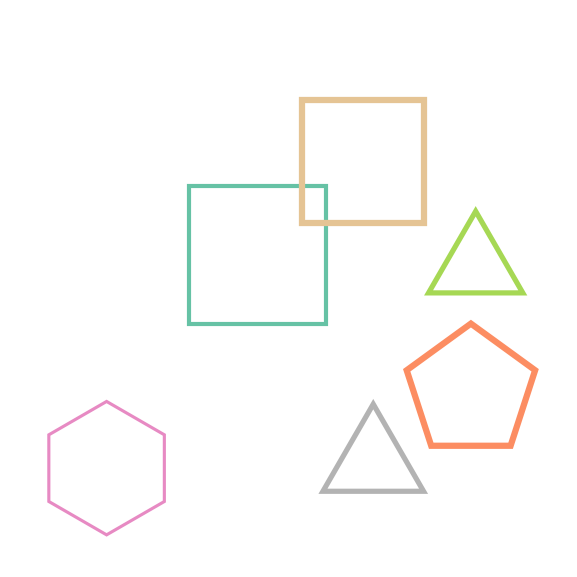[{"shape": "square", "thickness": 2, "radius": 0.6, "center": [0.446, 0.557]}, {"shape": "pentagon", "thickness": 3, "radius": 0.58, "center": [0.815, 0.322]}, {"shape": "hexagon", "thickness": 1.5, "radius": 0.58, "center": [0.185, 0.188]}, {"shape": "triangle", "thickness": 2.5, "radius": 0.47, "center": [0.824, 0.539]}, {"shape": "square", "thickness": 3, "radius": 0.53, "center": [0.628, 0.72]}, {"shape": "triangle", "thickness": 2.5, "radius": 0.5, "center": [0.646, 0.199]}]